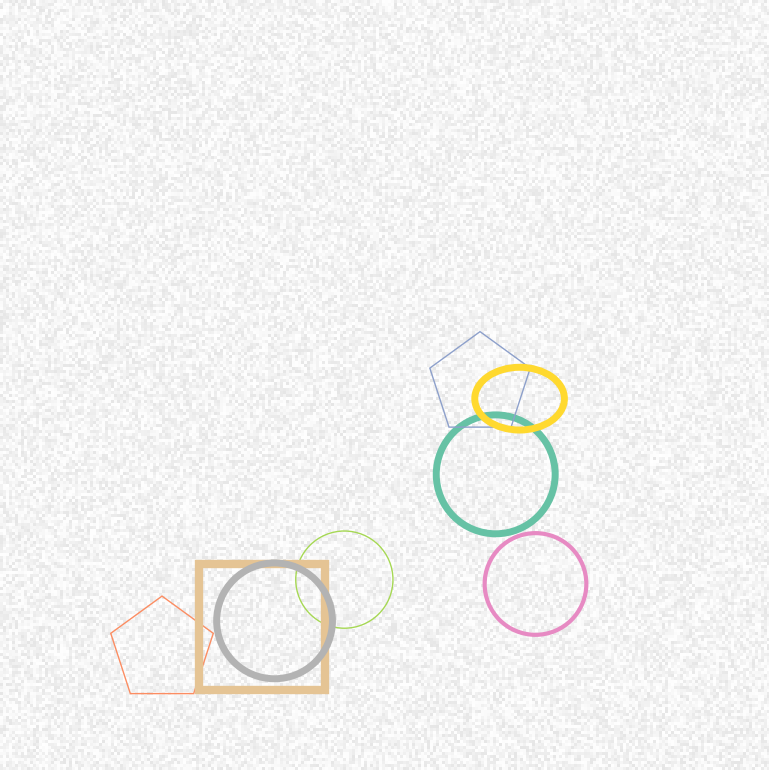[{"shape": "circle", "thickness": 2.5, "radius": 0.39, "center": [0.644, 0.384]}, {"shape": "pentagon", "thickness": 0.5, "radius": 0.35, "center": [0.21, 0.156]}, {"shape": "pentagon", "thickness": 0.5, "radius": 0.34, "center": [0.623, 0.501]}, {"shape": "circle", "thickness": 1.5, "radius": 0.33, "center": [0.695, 0.242]}, {"shape": "circle", "thickness": 0.5, "radius": 0.32, "center": [0.447, 0.247]}, {"shape": "oval", "thickness": 2.5, "radius": 0.29, "center": [0.675, 0.482]}, {"shape": "square", "thickness": 3, "radius": 0.41, "center": [0.34, 0.186]}, {"shape": "circle", "thickness": 2.5, "radius": 0.38, "center": [0.357, 0.194]}]